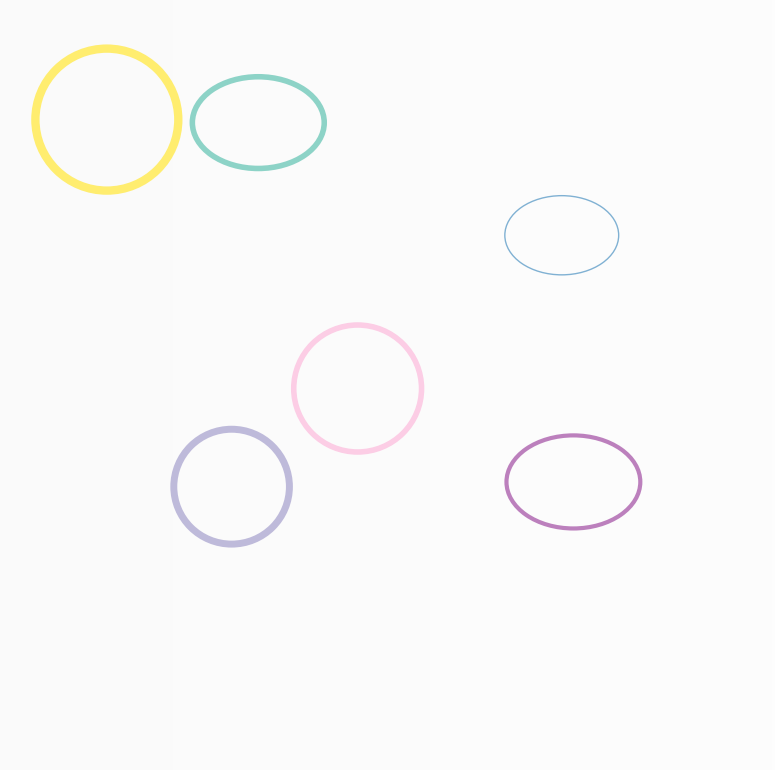[{"shape": "oval", "thickness": 2, "radius": 0.43, "center": [0.333, 0.841]}, {"shape": "circle", "thickness": 2.5, "radius": 0.37, "center": [0.299, 0.368]}, {"shape": "oval", "thickness": 0.5, "radius": 0.37, "center": [0.725, 0.694]}, {"shape": "circle", "thickness": 2, "radius": 0.41, "center": [0.461, 0.495]}, {"shape": "oval", "thickness": 1.5, "radius": 0.43, "center": [0.74, 0.374]}, {"shape": "circle", "thickness": 3, "radius": 0.46, "center": [0.138, 0.845]}]